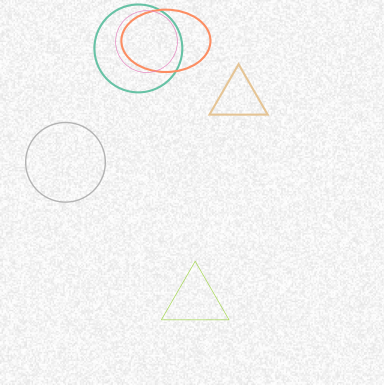[{"shape": "circle", "thickness": 1.5, "radius": 0.57, "center": [0.359, 0.874]}, {"shape": "oval", "thickness": 1.5, "radius": 0.58, "center": [0.431, 0.894]}, {"shape": "circle", "thickness": 0.5, "radius": 0.4, "center": [0.381, 0.892]}, {"shape": "triangle", "thickness": 0.5, "radius": 0.51, "center": [0.507, 0.22]}, {"shape": "triangle", "thickness": 1.5, "radius": 0.44, "center": [0.62, 0.746]}, {"shape": "circle", "thickness": 1, "radius": 0.52, "center": [0.17, 0.578]}]